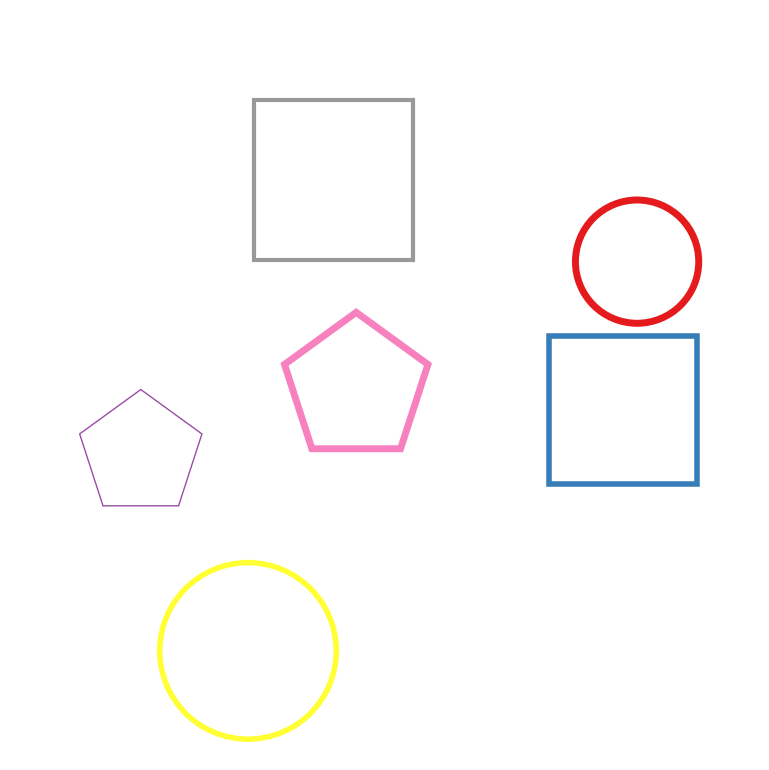[{"shape": "circle", "thickness": 2.5, "radius": 0.4, "center": [0.827, 0.66]}, {"shape": "square", "thickness": 2, "radius": 0.48, "center": [0.809, 0.468]}, {"shape": "pentagon", "thickness": 0.5, "radius": 0.42, "center": [0.183, 0.411]}, {"shape": "circle", "thickness": 2, "radius": 0.57, "center": [0.322, 0.155]}, {"shape": "pentagon", "thickness": 2.5, "radius": 0.49, "center": [0.463, 0.496]}, {"shape": "square", "thickness": 1.5, "radius": 0.52, "center": [0.433, 0.766]}]